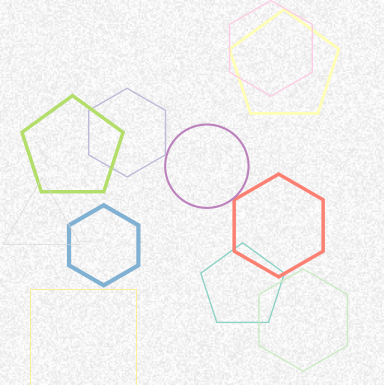[{"shape": "pentagon", "thickness": 1, "radius": 0.57, "center": [0.63, 0.255]}, {"shape": "pentagon", "thickness": 2, "radius": 0.75, "center": [0.738, 0.826]}, {"shape": "hexagon", "thickness": 1, "radius": 0.58, "center": [0.33, 0.656]}, {"shape": "hexagon", "thickness": 2.5, "radius": 0.67, "center": [0.724, 0.414]}, {"shape": "hexagon", "thickness": 3, "radius": 0.52, "center": [0.269, 0.363]}, {"shape": "pentagon", "thickness": 2.5, "radius": 0.69, "center": [0.188, 0.614]}, {"shape": "hexagon", "thickness": 1, "radius": 0.62, "center": [0.704, 0.875]}, {"shape": "triangle", "thickness": 0.5, "radius": 0.58, "center": [0.109, 0.423]}, {"shape": "circle", "thickness": 1.5, "radius": 0.54, "center": [0.537, 0.568]}, {"shape": "hexagon", "thickness": 1, "radius": 0.66, "center": [0.788, 0.169]}, {"shape": "square", "thickness": 0.5, "radius": 0.69, "center": [0.216, 0.111]}]